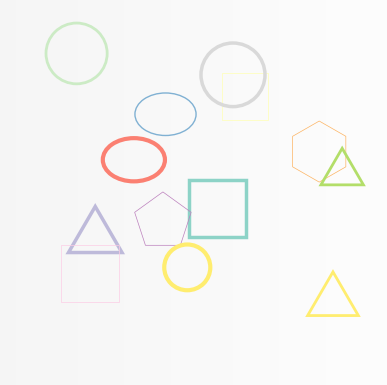[{"shape": "square", "thickness": 2.5, "radius": 0.37, "center": [0.562, 0.459]}, {"shape": "square", "thickness": 0.5, "radius": 0.3, "center": [0.632, 0.75]}, {"shape": "triangle", "thickness": 2.5, "radius": 0.4, "center": [0.246, 0.384]}, {"shape": "oval", "thickness": 3, "radius": 0.4, "center": [0.345, 0.585]}, {"shape": "oval", "thickness": 1, "radius": 0.39, "center": [0.427, 0.703]}, {"shape": "hexagon", "thickness": 0.5, "radius": 0.4, "center": [0.824, 0.606]}, {"shape": "triangle", "thickness": 2, "radius": 0.32, "center": [0.883, 0.552]}, {"shape": "square", "thickness": 0.5, "radius": 0.37, "center": [0.233, 0.29]}, {"shape": "circle", "thickness": 2.5, "radius": 0.41, "center": [0.601, 0.806]}, {"shape": "pentagon", "thickness": 0.5, "radius": 0.38, "center": [0.42, 0.425]}, {"shape": "circle", "thickness": 2, "radius": 0.39, "center": [0.198, 0.861]}, {"shape": "circle", "thickness": 3, "radius": 0.3, "center": [0.483, 0.306]}, {"shape": "triangle", "thickness": 2, "radius": 0.38, "center": [0.859, 0.218]}]